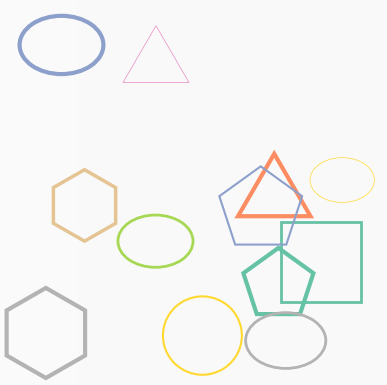[{"shape": "pentagon", "thickness": 3, "radius": 0.48, "center": [0.718, 0.261]}, {"shape": "square", "thickness": 2, "radius": 0.52, "center": [0.828, 0.32]}, {"shape": "triangle", "thickness": 3, "radius": 0.54, "center": [0.708, 0.492]}, {"shape": "oval", "thickness": 3, "radius": 0.54, "center": [0.159, 0.883]}, {"shape": "pentagon", "thickness": 1.5, "radius": 0.56, "center": [0.673, 0.456]}, {"shape": "triangle", "thickness": 0.5, "radius": 0.49, "center": [0.403, 0.835]}, {"shape": "oval", "thickness": 2, "radius": 0.48, "center": [0.401, 0.374]}, {"shape": "oval", "thickness": 0.5, "radius": 0.42, "center": [0.883, 0.532]}, {"shape": "circle", "thickness": 1.5, "radius": 0.51, "center": [0.522, 0.128]}, {"shape": "hexagon", "thickness": 2.5, "radius": 0.46, "center": [0.218, 0.466]}, {"shape": "hexagon", "thickness": 3, "radius": 0.58, "center": [0.118, 0.135]}, {"shape": "oval", "thickness": 2, "radius": 0.52, "center": [0.737, 0.115]}]